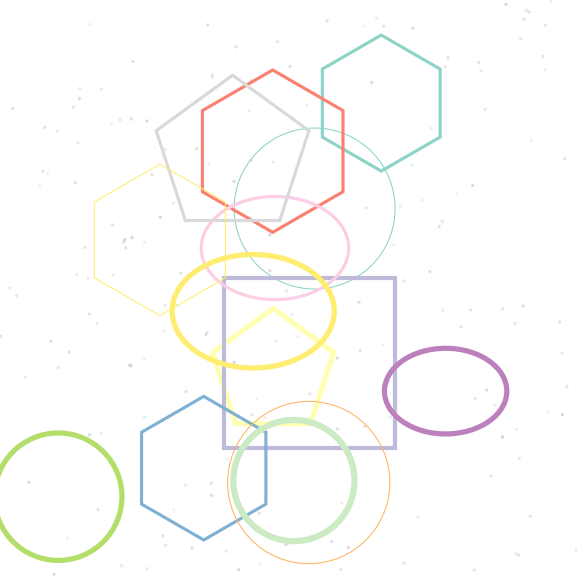[{"shape": "circle", "thickness": 0.5, "radius": 0.7, "center": [0.545, 0.638]}, {"shape": "hexagon", "thickness": 1.5, "radius": 0.59, "center": [0.66, 0.821]}, {"shape": "pentagon", "thickness": 2.5, "radius": 0.55, "center": [0.473, 0.355]}, {"shape": "square", "thickness": 2, "radius": 0.74, "center": [0.536, 0.37]}, {"shape": "hexagon", "thickness": 1.5, "radius": 0.7, "center": [0.472, 0.737]}, {"shape": "hexagon", "thickness": 1.5, "radius": 0.62, "center": [0.353, 0.188]}, {"shape": "circle", "thickness": 0.5, "radius": 0.7, "center": [0.535, 0.164]}, {"shape": "circle", "thickness": 2.5, "radius": 0.55, "center": [0.101, 0.139]}, {"shape": "oval", "thickness": 1.5, "radius": 0.64, "center": [0.476, 0.57]}, {"shape": "pentagon", "thickness": 1.5, "radius": 0.7, "center": [0.403, 0.73]}, {"shape": "oval", "thickness": 2.5, "radius": 0.53, "center": [0.772, 0.322]}, {"shape": "circle", "thickness": 3, "radius": 0.52, "center": [0.509, 0.167]}, {"shape": "oval", "thickness": 2.5, "radius": 0.7, "center": [0.438, 0.46]}, {"shape": "hexagon", "thickness": 0.5, "radius": 0.66, "center": [0.277, 0.584]}]